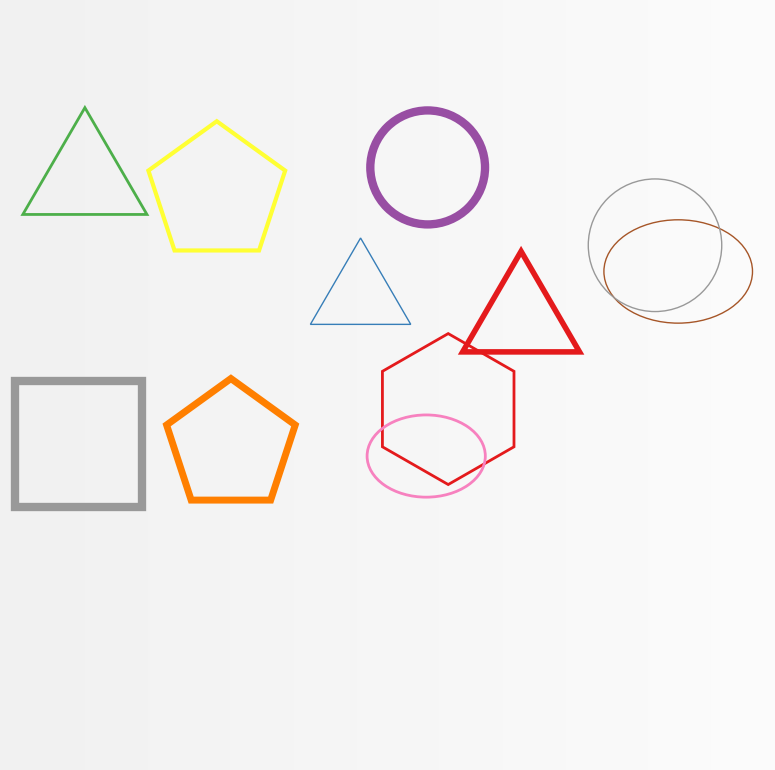[{"shape": "hexagon", "thickness": 1, "radius": 0.49, "center": [0.578, 0.469]}, {"shape": "triangle", "thickness": 2, "radius": 0.44, "center": [0.672, 0.587]}, {"shape": "triangle", "thickness": 0.5, "radius": 0.37, "center": [0.465, 0.616]}, {"shape": "triangle", "thickness": 1, "radius": 0.46, "center": [0.11, 0.768]}, {"shape": "circle", "thickness": 3, "radius": 0.37, "center": [0.552, 0.783]}, {"shape": "pentagon", "thickness": 2.5, "radius": 0.44, "center": [0.298, 0.421]}, {"shape": "pentagon", "thickness": 1.5, "radius": 0.46, "center": [0.28, 0.75]}, {"shape": "oval", "thickness": 0.5, "radius": 0.48, "center": [0.875, 0.647]}, {"shape": "oval", "thickness": 1, "radius": 0.38, "center": [0.55, 0.408]}, {"shape": "square", "thickness": 3, "radius": 0.41, "center": [0.101, 0.423]}, {"shape": "circle", "thickness": 0.5, "radius": 0.43, "center": [0.845, 0.681]}]